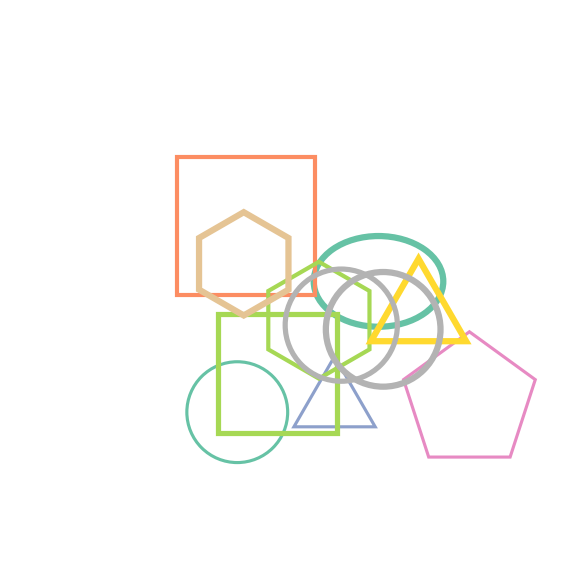[{"shape": "oval", "thickness": 3, "radius": 0.56, "center": [0.655, 0.512]}, {"shape": "circle", "thickness": 1.5, "radius": 0.44, "center": [0.411, 0.285]}, {"shape": "square", "thickness": 2, "radius": 0.6, "center": [0.425, 0.608]}, {"shape": "triangle", "thickness": 1.5, "radius": 0.41, "center": [0.579, 0.301]}, {"shape": "pentagon", "thickness": 1.5, "radius": 0.6, "center": [0.813, 0.305]}, {"shape": "square", "thickness": 2.5, "radius": 0.52, "center": [0.481, 0.352]}, {"shape": "hexagon", "thickness": 2, "radius": 0.51, "center": [0.552, 0.445]}, {"shape": "triangle", "thickness": 3, "radius": 0.48, "center": [0.725, 0.456]}, {"shape": "hexagon", "thickness": 3, "radius": 0.45, "center": [0.422, 0.542]}, {"shape": "circle", "thickness": 3, "radius": 0.5, "center": [0.664, 0.429]}, {"shape": "circle", "thickness": 2.5, "radius": 0.49, "center": [0.591, 0.436]}]